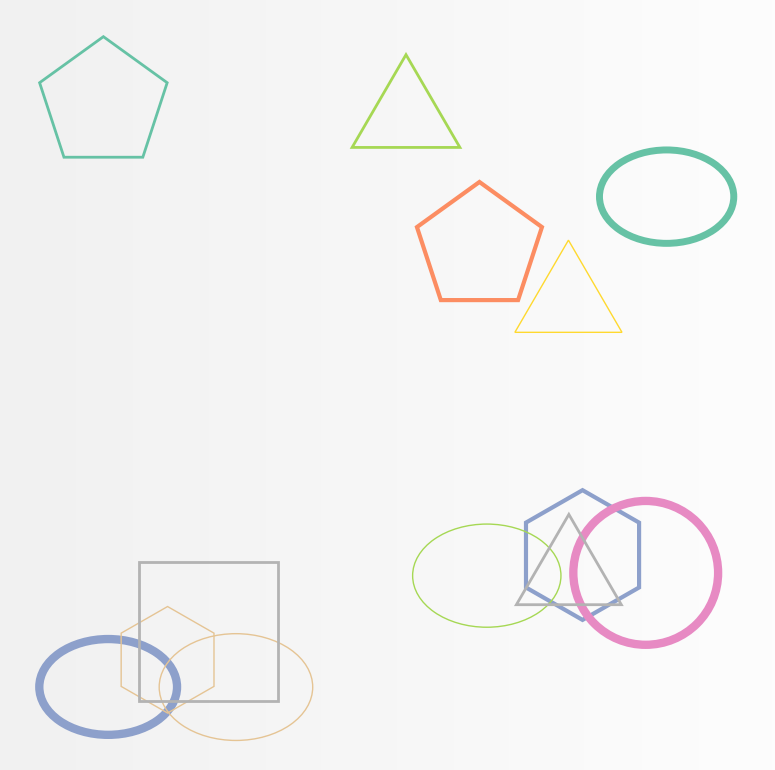[{"shape": "oval", "thickness": 2.5, "radius": 0.43, "center": [0.86, 0.745]}, {"shape": "pentagon", "thickness": 1, "radius": 0.43, "center": [0.133, 0.866]}, {"shape": "pentagon", "thickness": 1.5, "radius": 0.42, "center": [0.619, 0.679]}, {"shape": "hexagon", "thickness": 1.5, "radius": 0.42, "center": [0.752, 0.279]}, {"shape": "oval", "thickness": 3, "radius": 0.44, "center": [0.14, 0.108]}, {"shape": "circle", "thickness": 3, "radius": 0.47, "center": [0.833, 0.256]}, {"shape": "triangle", "thickness": 1, "radius": 0.4, "center": [0.524, 0.849]}, {"shape": "oval", "thickness": 0.5, "radius": 0.48, "center": [0.628, 0.252]}, {"shape": "triangle", "thickness": 0.5, "radius": 0.4, "center": [0.733, 0.608]}, {"shape": "oval", "thickness": 0.5, "radius": 0.5, "center": [0.304, 0.108]}, {"shape": "hexagon", "thickness": 0.5, "radius": 0.35, "center": [0.216, 0.143]}, {"shape": "triangle", "thickness": 1, "radius": 0.39, "center": [0.734, 0.254]}, {"shape": "square", "thickness": 1, "radius": 0.45, "center": [0.269, 0.18]}]